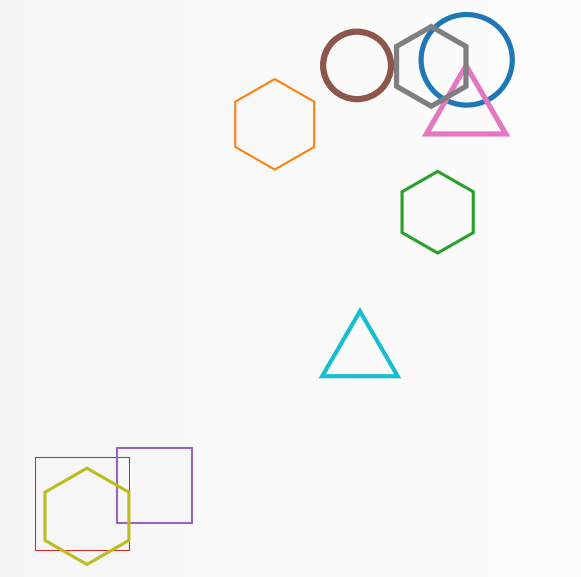[{"shape": "circle", "thickness": 2.5, "radius": 0.39, "center": [0.803, 0.896]}, {"shape": "hexagon", "thickness": 1, "radius": 0.39, "center": [0.473, 0.784]}, {"shape": "hexagon", "thickness": 1.5, "radius": 0.35, "center": [0.753, 0.632]}, {"shape": "square", "thickness": 0.5, "radius": 0.4, "center": [0.14, 0.128]}, {"shape": "square", "thickness": 1, "radius": 0.33, "center": [0.266, 0.159]}, {"shape": "circle", "thickness": 3, "radius": 0.29, "center": [0.614, 0.886]}, {"shape": "triangle", "thickness": 2.5, "radius": 0.39, "center": [0.802, 0.807]}, {"shape": "hexagon", "thickness": 2.5, "radius": 0.34, "center": [0.742, 0.884]}, {"shape": "hexagon", "thickness": 1.5, "radius": 0.42, "center": [0.15, 0.105]}, {"shape": "triangle", "thickness": 2, "radius": 0.37, "center": [0.619, 0.385]}]